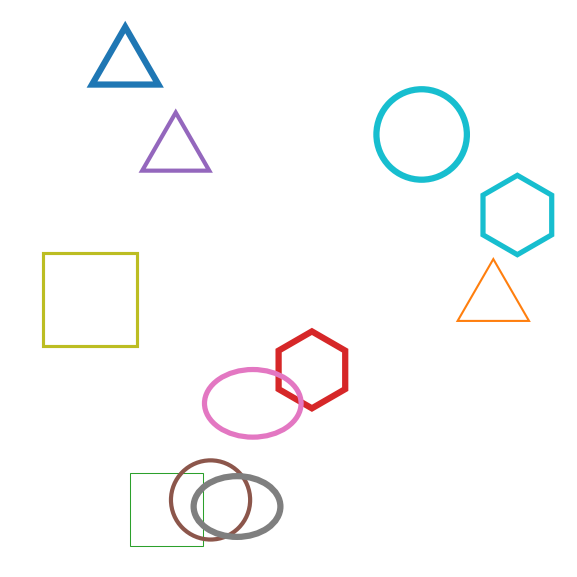[{"shape": "triangle", "thickness": 3, "radius": 0.33, "center": [0.217, 0.886]}, {"shape": "triangle", "thickness": 1, "radius": 0.36, "center": [0.854, 0.479]}, {"shape": "square", "thickness": 0.5, "radius": 0.32, "center": [0.288, 0.117]}, {"shape": "hexagon", "thickness": 3, "radius": 0.33, "center": [0.54, 0.359]}, {"shape": "triangle", "thickness": 2, "radius": 0.34, "center": [0.304, 0.737]}, {"shape": "circle", "thickness": 2, "radius": 0.34, "center": [0.365, 0.133]}, {"shape": "oval", "thickness": 2.5, "radius": 0.42, "center": [0.438, 0.301]}, {"shape": "oval", "thickness": 3, "radius": 0.38, "center": [0.41, 0.122]}, {"shape": "square", "thickness": 1.5, "radius": 0.4, "center": [0.156, 0.481]}, {"shape": "hexagon", "thickness": 2.5, "radius": 0.34, "center": [0.896, 0.627]}, {"shape": "circle", "thickness": 3, "radius": 0.39, "center": [0.73, 0.766]}]